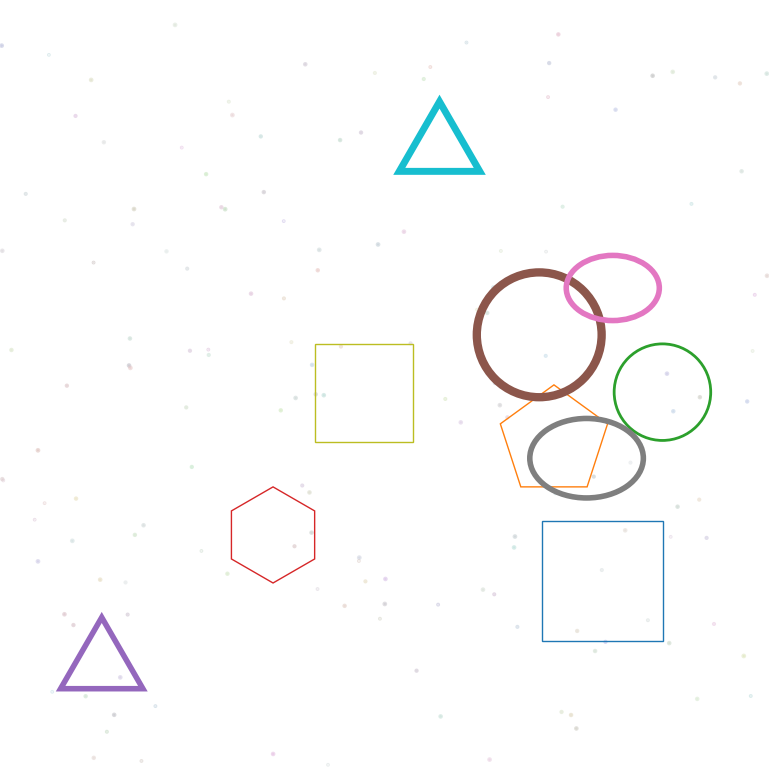[{"shape": "square", "thickness": 0.5, "radius": 0.39, "center": [0.783, 0.245]}, {"shape": "pentagon", "thickness": 0.5, "radius": 0.37, "center": [0.719, 0.427]}, {"shape": "circle", "thickness": 1, "radius": 0.31, "center": [0.86, 0.491]}, {"shape": "hexagon", "thickness": 0.5, "radius": 0.31, "center": [0.355, 0.305]}, {"shape": "triangle", "thickness": 2, "radius": 0.31, "center": [0.132, 0.136]}, {"shape": "circle", "thickness": 3, "radius": 0.41, "center": [0.7, 0.565]}, {"shape": "oval", "thickness": 2, "radius": 0.3, "center": [0.796, 0.626]}, {"shape": "oval", "thickness": 2, "radius": 0.37, "center": [0.762, 0.405]}, {"shape": "square", "thickness": 0.5, "radius": 0.32, "center": [0.473, 0.49]}, {"shape": "triangle", "thickness": 2.5, "radius": 0.3, "center": [0.571, 0.808]}]